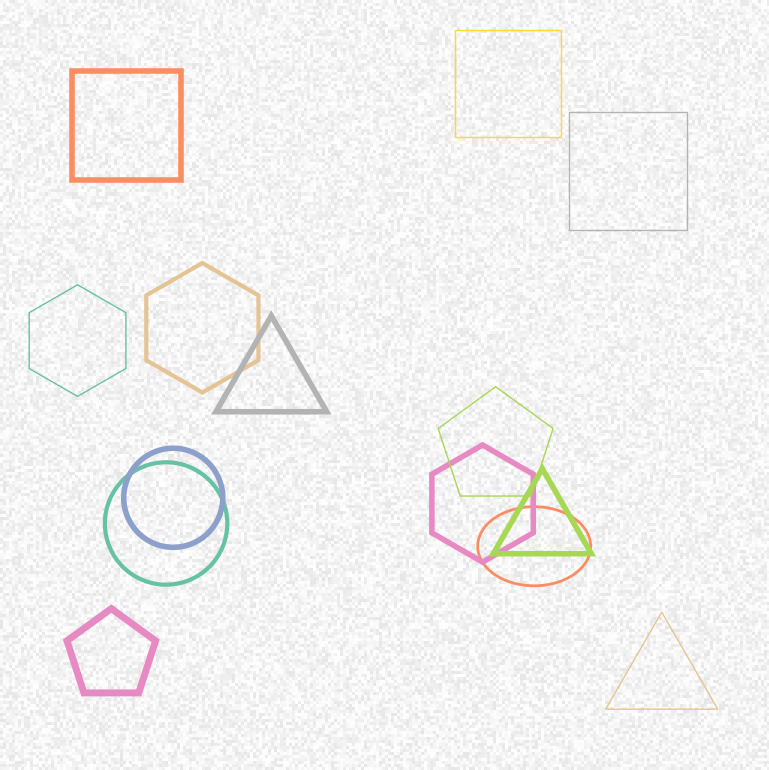[{"shape": "hexagon", "thickness": 0.5, "radius": 0.36, "center": [0.101, 0.558]}, {"shape": "circle", "thickness": 1.5, "radius": 0.4, "center": [0.216, 0.32]}, {"shape": "square", "thickness": 2, "radius": 0.35, "center": [0.165, 0.837]}, {"shape": "oval", "thickness": 1, "radius": 0.37, "center": [0.694, 0.291]}, {"shape": "circle", "thickness": 2, "radius": 0.32, "center": [0.225, 0.354]}, {"shape": "pentagon", "thickness": 2.5, "radius": 0.3, "center": [0.145, 0.149]}, {"shape": "hexagon", "thickness": 2, "radius": 0.38, "center": [0.627, 0.346]}, {"shape": "triangle", "thickness": 2, "radius": 0.37, "center": [0.704, 0.318]}, {"shape": "pentagon", "thickness": 0.5, "radius": 0.39, "center": [0.644, 0.419]}, {"shape": "square", "thickness": 0.5, "radius": 0.35, "center": [0.66, 0.892]}, {"shape": "triangle", "thickness": 0.5, "radius": 0.42, "center": [0.859, 0.121]}, {"shape": "hexagon", "thickness": 1.5, "radius": 0.42, "center": [0.263, 0.574]}, {"shape": "square", "thickness": 0.5, "radius": 0.38, "center": [0.816, 0.778]}, {"shape": "triangle", "thickness": 2, "radius": 0.42, "center": [0.352, 0.507]}]